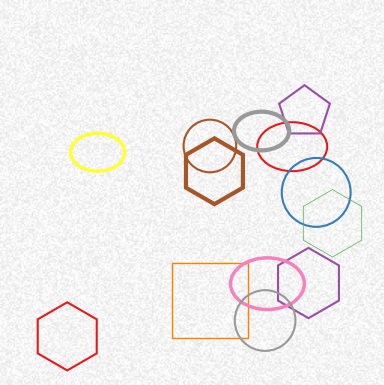[{"shape": "oval", "thickness": 1.5, "radius": 0.45, "center": [0.759, 0.619]}, {"shape": "hexagon", "thickness": 1.5, "radius": 0.44, "center": [0.175, 0.126]}, {"shape": "circle", "thickness": 1.5, "radius": 0.45, "center": [0.821, 0.5]}, {"shape": "hexagon", "thickness": 0.5, "radius": 0.44, "center": [0.864, 0.42]}, {"shape": "hexagon", "thickness": 1.5, "radius": 0.46, "center": [0.801, 0.265]}, {"shape": "pentagon", "thickness": 1.5, "radius": 0.35, "center": [0.791, 0.709]}, {"shape": "square", "thickness": 1, "radius": 0.49, "center": [0.545, 0.219]}, {"shape": "oval", "thickness": 2.5, "radius": 0.35, "center": [0.254, 0.604]}, {"shape": "hexagon", "thickness": 3, "radius": 0.43, "center": [0.557, 0.555]}, {"shape": "circle", "thickness": 1.5, "radius": 0.34, "center": [0.545, 0.621]}, {"shape": "oval", "thickness": 2.5, "radius": 0.48, "center": [0.695, 0.263]}, {"shape": "circle", "thickness": 1.5, "radius": 0.39, "center": [0.689, 0.167]}, {"shape": "oval", "thickness": 3, "radius": 0.36, "center": [0.679, 0.66]}]